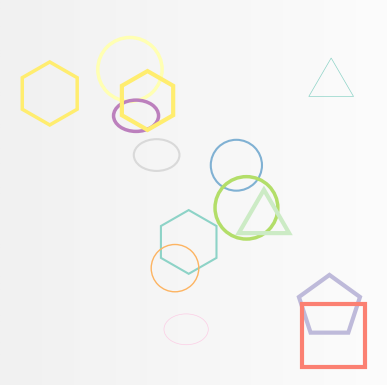[{"shape": "triangle", "thickness": 0.5, "radius": 0.33, "center": [0.855, 0.783]}, {"shape": "hexagon", "thickness": 1.5, "radius": 0.41, "center": [0.487, 0.372]}, {"shape": "circle", "thickness": 2.5, "radius": 0.41, "center": [0.335, 0.82]}, {"shape": "pentagon", "thickness": 3, "radius": 0.41, "center": [0.85, 0.203]}, {"shape": "square", "thickness": 3, "radius": 0.4, "center": [0.861, 0.129]}, {"shape": "circle", "thickness": 1.5, "radius": 0.33, "center": [0.61, 0.571]}, {"shape": "circle", "thickness": 1, "radius": 0.31, "center": [0.452, 0.304]}, {"shape": "circle", "thickness": 2.5, "radius": 0.41, "center": [0.636, 0.46]}, {"shape": "oval", "thickness": 0.5, "radius": 0.29, "center": [0.48, 0.145]}, {"shape": "oval", "thickness": 1.5, "radius": 0.29, "center": [0.404, 0.597]}, {"shape": "oval", "thickness": 2.5, "radius": 0.29, "center": [0.351, 0.699]}, {"shape": "triangle", "thickness": 3, "radius": 0.38, "center": [0.681, 0.432]}, {"shape": "hexagon", "thickness": 3, "radius": 0.38, "center": [0.381, 0.739]}, {"shape": "hexagon", "thickness": 2.5, "radius": 0.41, "center": [0.128, 0.757]}]